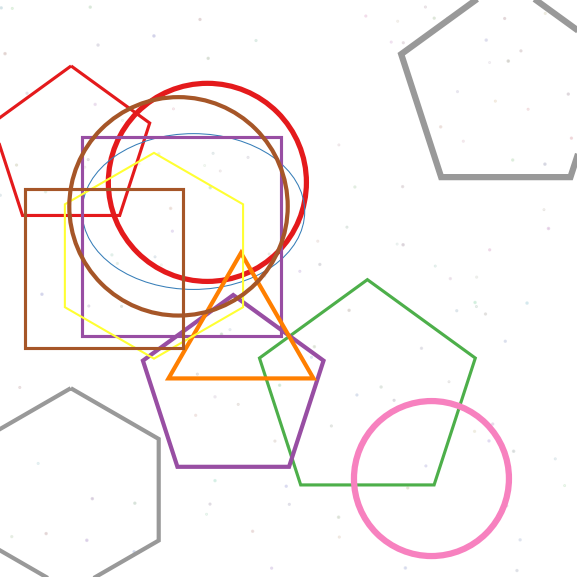[{"shape": "circle", "thickness": 2.5, "radius": 0.86, "center": [0.359, 0.683]}, {"shape": "pentagon", "thickness": 1.5, "radius": 0.72, "center": [0.123, 0.742]}, {"shape": "oval", "thickness": 0.5, "radius": 0.96, "center": [0.335, 0.633]}, {"shape": "pentagon", "thickness": 1.5, "radius": 0.98, "center": [0.636, 0.318]}, {"shape": "pentagon", "thickness": 2, "radius": 0.82, "center": [0.404, 0.324]}, {"shape": "square", "thickness": 1.5, "radius": 0.86, "center": [0.315, 0.589]}, {"shape": "triangle", "thickness": 2, "radius": 0.72, "center": [0.417, 0.416]}, {"shape": "hexagon", "thickness": 1, "radius": 0.89, "center": [0.267, 0.556]}, {"shape": "circle", "thickness": 2, "radius": 0.95, "center": [0.309, 0.642]}, {"shape": "square", "thickness": 1.5, "radius": 0.69, "center": [0.18, 0.534]}, {"shape": "circle", "thickness": 3, "radius": 0.67, "center": [0.747, 0.17]}, {"shape": "pentagon", "thickness": 3, "radius": 0.95, "center": [0.876, 0.847]}, {"shape": "hexagon", "thickness": 2, "radius": 0.88, "center": [0.123, 0.151]}]